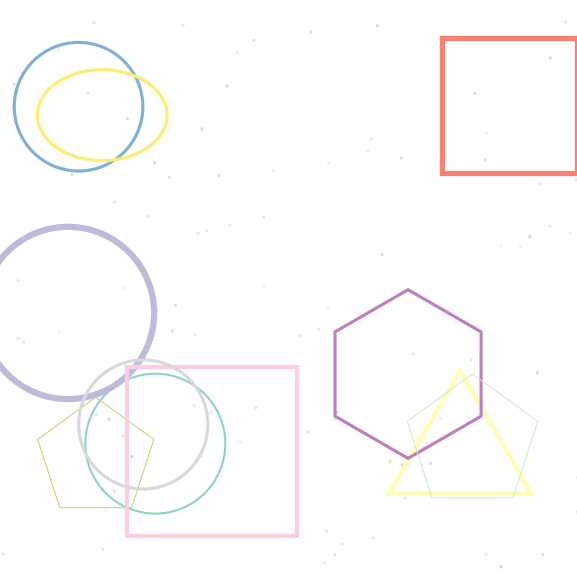[{"shape": "circle", "thickness": 1, "radius": 0.61, "center": [0.269, 0.231]}, {"shape": "triangle", "thickness": 2, "radius": 0.71, "center": [0.797, 0.215]}, {"shape": "circle", "thickness": 3, "radius": 0.75, "center": [0.118, 0.457]}, {"shape": "square", "thickness": 2.5, "radius": 0.59, "center": [0.882, 0.817]}, {"shape": "circle", "thickness": 1.5, "radius": 0.56, "center": [0.136, 0.814]}, {"shape": "pentagon", "thickness": 0.5, "radius": 0.53, "center": [0.166, 0.206]}, {"shape": "square", "thickness": 2, "radius": 0.73, "center": [0.367, 0.218]}, {"shape": "circle", "thickness": 1.5, "radius": 0.56, "center": [0.248, 0.264]}, {"shape": "hexagon", "thickness": 1.5, "radius": 0.73, "center": [0.707, 0.351]}, {"shape": "pentagon", "thickness": 0.5, "radius": 0.59, "center": [0.818, 0.233]}, {"shape": "oval", "thickness": 1.5, "radius": 0.56, "center": [0.177, 0.8]}]